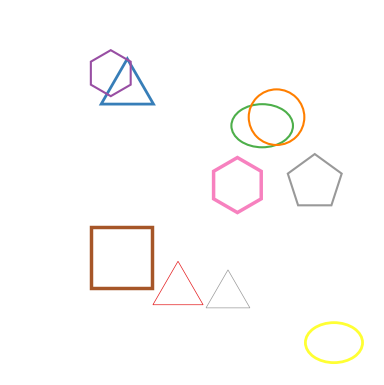[{"shape": "triangle", "thickness": 0.5, "radius": 0.38, "center": [0.462, 0.246]}, {"shape": "triangle", "thickness": 2, "radius": 0.39, "center": [0.331, 0.769]}, {"shape": "oval", "thickness": 1.5, "radius": 0.4, "center": [0.681, 0.673]}, {"shape": "hexagon", "thickness": 1.5, "radius": 0.3, "center": [0.288, 0.81]}, {"shape": "circle", "thickness": 1.5, "radius": 0.36, "center": [0.718, 0.696]}, {"shape": "oval", "thickness": 2, "radius": 0.37, "center": [0.867, 0.11]}, {"shape": "square", "thickness": 2.5, "radius": 0.39, "center": [0.316, 0.332]}, {"shape": "hexagon", "thickness": 2.5, "radius": 0.36, "center": [0.617, 0.519]}, {"shape": "pentagon", "thickness": 1.5, "radius": 0.37, "center": [0.818, 0.526]}, {"shape": "triangle", "thickness": 0.5, "radius": 0.33, "center": [0.592, 0.233]}]